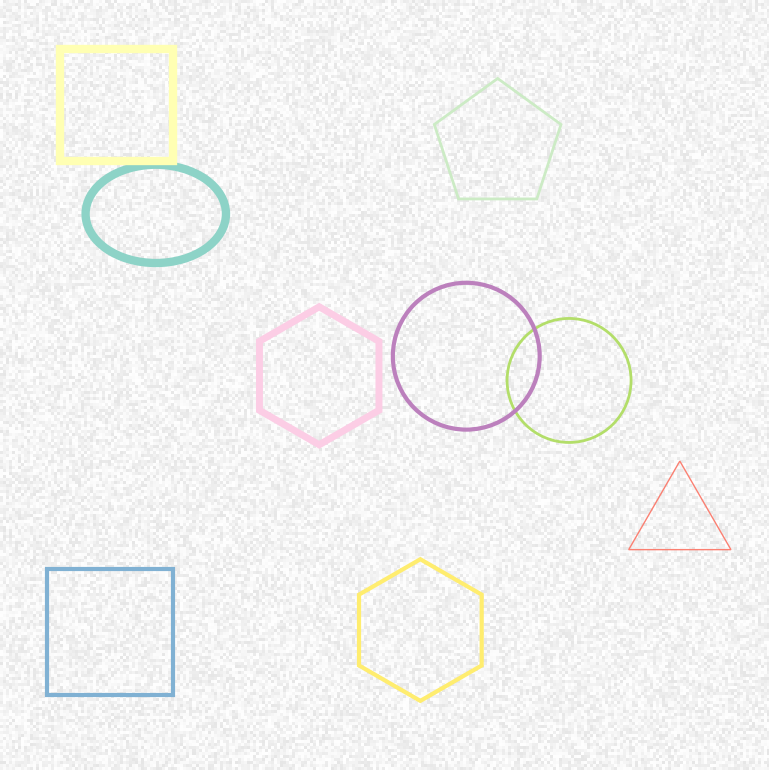[{"shape": "oval", "thickness": 3, "radius": 0.46, "center": [0.202, 0.722]}, {"shape": "square", "thickness": 3, "radius": 0.37, "center": [0.152, 0.864]}, {"shape": "triangle", "thickness": 0.5, "radius": 0.38, "center": [0.883, 0.325]}, {"shape": "square", "thickness": 1.5, "radius": 0.41, "center": [0.143, 0.179]}, {"shape": "circle", "thickness": 1, "radius": 0.4, "center": [0.739, 0.506]}, {"shape": "hexagon", "thickness": 2.5, "radius": 0.45, "center": [0.415, 0.512]}, {"shape": "circle", "thickness": 1.5, "radius": 0.48, "center": [0.606, 0.537]}, {"shape": "pentagon", "thickness": 1, "radius": 0.43, "center": [0.646, 0.812]}, {"shape": "hexagon", "thickness": 1.5, "radius": 0.46, "center": [0.546, 0.182]}]